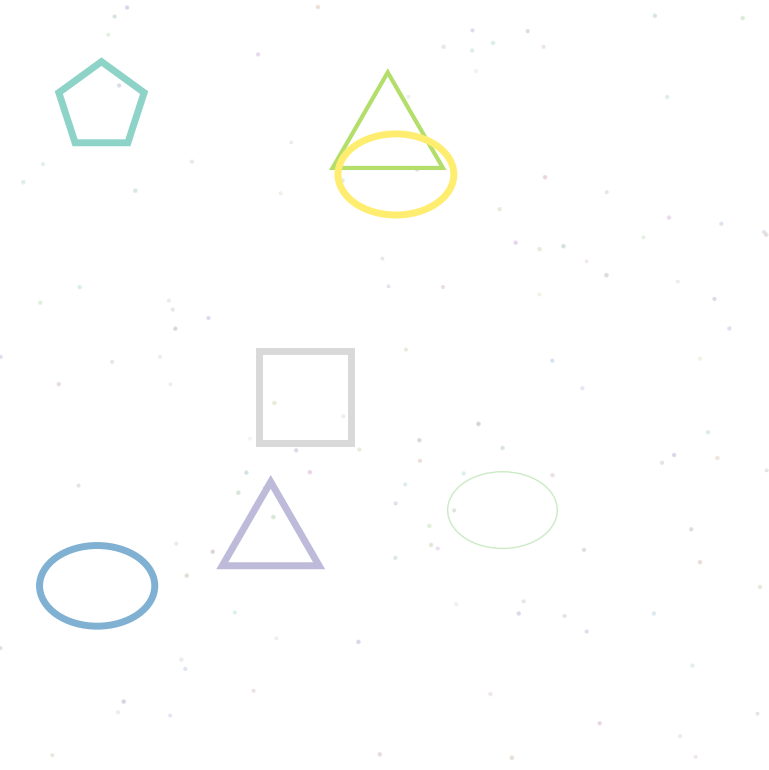[{"shape": "pentagon", "thickness": 2.5, "radius": 0.29, "center": [0.132, 0.862]}, {"shape": "triangle", "thickness": 2.5, "radius": 0.36, "center": [0.352, 0.302]}, {"shape": "oval", "thickness": 2.5, "radius": 0.37, "center": [0.126, 0.239]}, {"shape": "triangle", "thickness": 1.5, "radius": 0.41, "center": [0.504, 0.823]}, {"shape": "square", "thickness": 2.5, "radius": 0.3, "center": [0.396, 0.484]}, {"shape": "oval", "thickness": 0.5, "radius": 0.36, "center": [0.653, 0.338]}, {"shape": "oval", "thickness": 2.5, "radius": 0.38, "center": [0.514, 0.773]}]